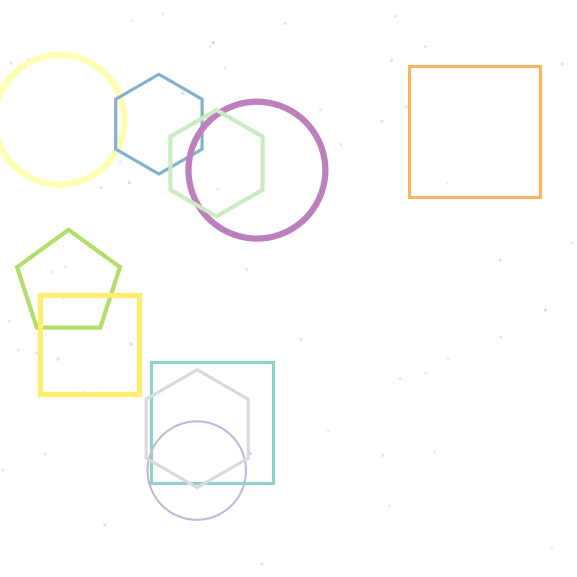[{"shape": "square", "thickness": 1.5, "radius": 0.53, "center": [0.367, 0.268]}, {"shape": "circle", "thickness": 3, "radius": 0.56, "center": [0.103, 0.792]}, {"shape": "circle", "thickness": 1, "radius": 0.43, "center": [0.341, 0.184]}, {"shape": "hexagon", "thickness": 1.5, "radius": 0.43, "center": [0.275, 0.784]}, {"shape": "square", "thickness": 1.5, "radius": 0.57, "center": [0.821, 0.771]}, {"shape": "pentagon", "thickness": 2, "radius": 0.47, "center": [0.119, 0.508]}, {"shape": "hexagon", "thickness": 1.5, "radius": 0.51, "center": [0.341, 0.257]}, {"shape": "circle", "thickness": 3, "radius": 0.59, "center": [0.445, 0.705]}, {"shape": "hexagon", "thickness": 2, "radius": 0.46, "center": [0.375, 0.717]}, {"shape": "square", "thickness": 2.5, "radius": 0.43, "center": [0.155, 0.402]}]